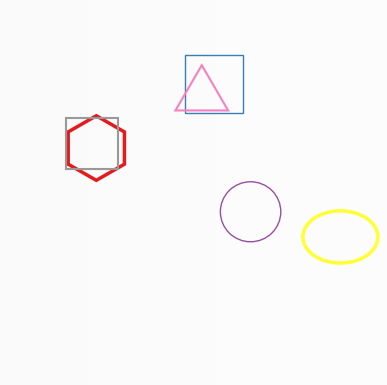[{"shape": "hexagon", "thickness": 2.5, "radius": 0.42, "center": [0.249, 0.615]}, {"shape": "square", "thickness": 1, "radius": 0.37, "center": [0.552, 0.782]}, {"shape": "circle", "thickness": 1, "radius": 0.39, "center": [0.647, 0.45]}, {"shape": "oval", "thickness": 2.5, "radius": 0.48, "center": [0.878, 0.385]}, {"shape": "triangle", "thickness": 1.5, "radius": 0.39, "center": [0.521, 0.752]}, {"shape": "square", "thickness": 1.5, "radius": 0.34, "center": [0.237, 0.627]}]